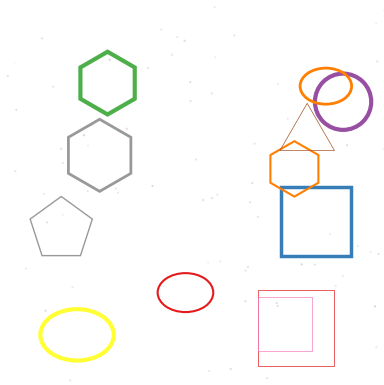[{"shape": "square", "thickness": 0.5, "radius": 0.49, "center": [0.769, 0.149]}, {"shape": "oval", "thickness": 1.5, "radius": 0.36, "center": [0.482, 0.24]}, {"shape": "square", "thickness": 2.5, "radius": 0.45, "center": [0.821, 0.426]}, {"shape": "hexagon", "thickness": 3, "radius": 0.41, "center": [0.279, 0.784]}, {"shape": "circle", "thickness": 3, "radius": 0.37, "center": [0.891, 0.736]}, {"shape": "hexagon", "thickness": 1.5, "radius": 0.36, "center": [0.765, 0.561]}, {"shape": "oval", "thickness": 2, "radius": 0.33, "center": [0.846, 0.776]}, {"shape": "oval", "thickness": 3, "radius": 0.48, "center": [0.2, 0.13]}, {"shape": "triangle", "thickness": 0.5, "radius": 0.41, "center": [0.798, 0.65]}, {"shape": "square", "thickness": 0.5, "radius": 0.36, "center": [0.74, 0.159]}, {"shape": "hexagon", "thickness": 2, "radius": 0.47, "center": [0.259, 0.597]}, {"shape": "pentagon", "thickness": 1, "radius": 0.42, "center": [0.159, 0.405]}]